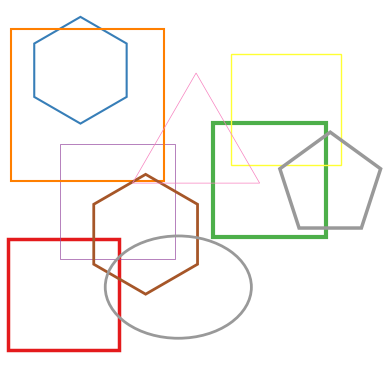[{"shape": "square", "thickness": 2.5, "radius": 0.72, "center": [0.164, 0.235]}, {"shape": "hexagon", "thickness": 1.5, "radius": 0.69, "center": [0.209, 0.818]}, {"shape": "square", "thickness": 3, "radius": 0.74, "center": [0.699, 0.533]}, {"shape": "square", "thickness": 0.5, "radius": 0.74, "center": [0.305, 0.477]}, {"shape": "square", "thickness": 1.5, "radius": 0.99, "center": [0.227, 0.727]}, {"shape": "square", "thickness": 1, "radius": 0.72, "center": [0.743, 0.715]}, {"shape": "hexagon", "thickness": 2, "radius": 0.78, "center": [0.378, 0.392]}, {"shape": "triangle", "thickness": 0.5, "radius": 0.95, "center": [0.509, 0.62]}, {"shape": "pentagon", "thickness": 2.5, "radius": 0.69, "center": [0.858, 0.519]}, {"shape": "oval", "thickness": 2, "radius": 0.95, "center": [0.463, 0.254]}]